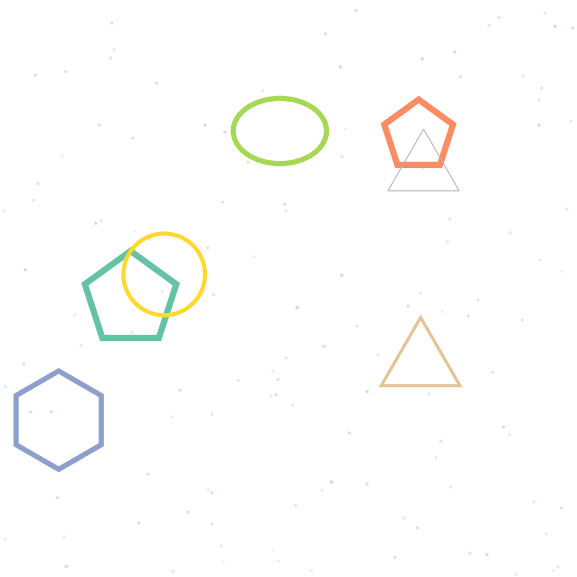[{"shape": "pentagon", "thickness": 3, "radius": 0.42, "center": [0.226, 0.481]}, {"shape": "pentagon", "thickness": 3, "radius": 0.31, "center": [0.725, 0.764]}, {"shape": "hexagon", "thickness": 2.5, "radius": 0.43, "center": [0.102, 0.272]}, {"shape": "oval", "thickness": 2.5, "radius": 0.4, "center": [0.485, 0.772]}, {"shape": "circle", "thickness": 2, "radius": 0.35, "center": [0.284, 0.524]}, {"shape": "triangle", "thickness": 1.5, "radius": 0.39, "center": [0.728, 0.371]}, {"shape": "triangle", "thickness": 0.5, "radius": 0.36, "center": [0.733, 0.704]}]